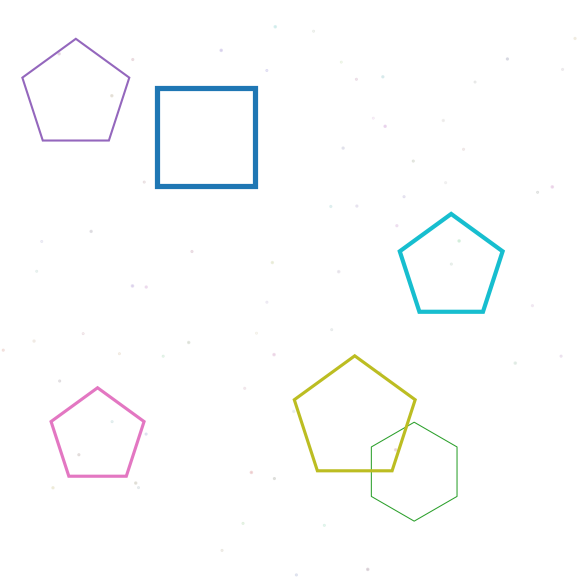[{"shape": "square", "thickness": 2.5, "radius": 0.42, "center": [0.356, 0.762]}, {"shape": "hexagon", "thickness": 0.5, "radius": 0.43, "center": [0.717, 0.182]}, {"shape": "pentagon", "thickness": 1, "radius": 0.49, "center": [0.131, 0.835]}, {"shape": "pentagon", "thickness": 1.5, "radius": 0.42, "center": [0.169, 0.243]}, {"shape": "pentagon", "thickness": 1.5, "radius": 0.55, "center": [0.614, 0.273]}, {"shape": "pentagon", "thickness": 2, "radius": 0.47, "center": [0.781, 0.535]}]